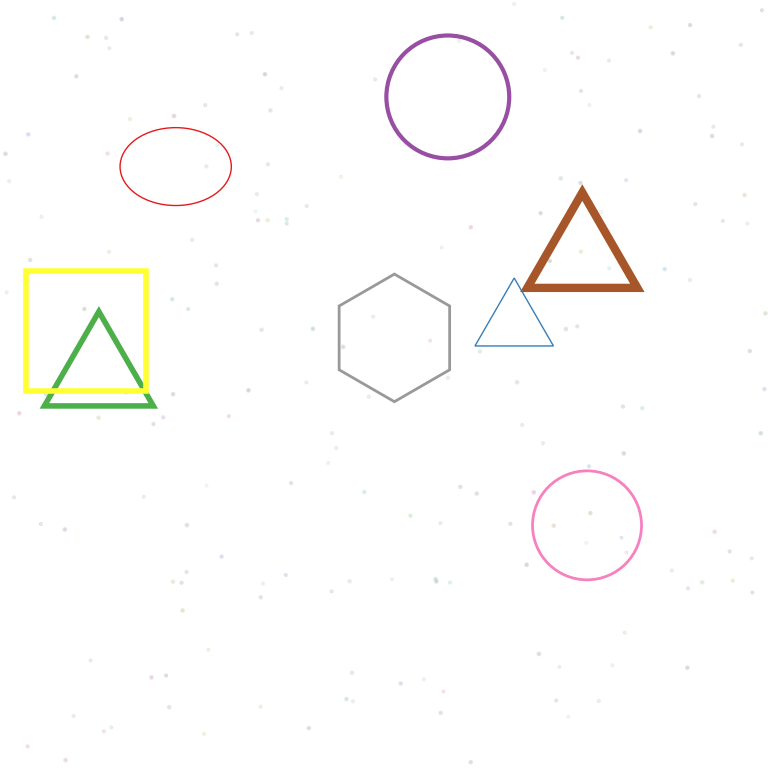[{"shape": "oval", "thickness": 0.5, "radius": 0.36, "center": [0.228, 0.784]}, {"shape": "triangle", "thickness": 0.5, "radius": 0.29, "center": [0.668, 0.58]}, {"shape": "triangle", "thickness": 2, "radius": 0.41, "center": [0.128, 0.514]}, {"shape": "circle", "thickness": 1.5, "radius": 0.4, "center": [0.582, 0.874]}, {"shape": "square", "thickness": 2, "radius": 0.39, "center": [0.112, 0.57]}, {"shape": "triangle", "thickness": 3, "radius": 0.41, "center": [0.756, 0.667]}, {"shape": "circle", "thickness": 1, "radius": 0.35, "center": [0.762, 0.318]}, {"shape": "hexagon", "thickness": 1, "radius": 0.41, "center": [0.512, 0.561]}]